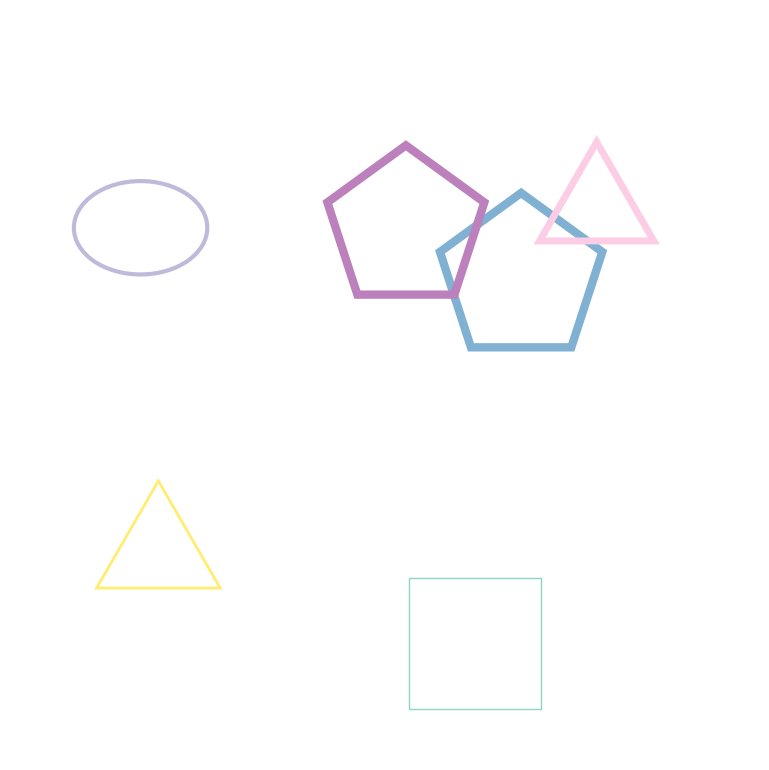[{"shape": "square", "thickness": 0.5, "radius": 0.43, "center": [0.617, 0.164]}, {"shape": "oval", "thickness": 1.5, "radius": 0.43, "center": [0.183, 0.704]}, {"shape": "pentagon", "thickness": 3, "radius": 0.55, "center": [0.677, 0.639]}, {"shape": "triangle", "thickness": 2.5, "radius": 0.43, "center": [0.775, 0.73]}, {"shape": "pentagon", "thickness": 3, "radius": 0.54, "center": [0.527, 0.704]}, {"shape": "triangle", "thickness": 1, "radius": 0.46, "center": [0.206, 0.283]}]